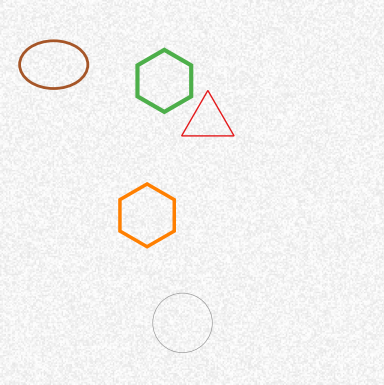[{"shape": "triangle", "thickness": 1, "radius": 0.39, "center": [0.54, 0.686]}, {"shape": "hexagon", "thickness": 3, "radius": 0.4, "center": [0.427, 0.79]}, {"shape": "hexagon", "thickness": 2.5, "radius": 0.41, "center": [0.382, 0.441]}, {"shape": "oval", "thickness": 2, "radius": 0.44, "center": [0.14, 0.832]}, {"shape": "circle", "thickness": 0.5, "radius": 0.39, "center": [0.474, 0.161]}]